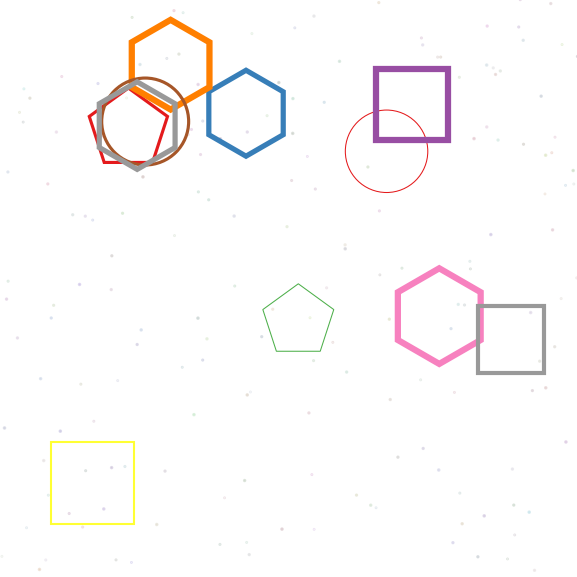[{"shape": "pentagon", "thickness": 1.5, "radius": 0.36, "center": [0.222, 0.775]}, {"shape": "circle", "thickness": 0.5, "radius": 0.36, "center": [0.669, 0.737]}, {"shape": "hexagon", "thickness": 2.5, "radius": 0.37, "center": [0.426, 0.803]}, {"shape": "pentagon", "thickness": 0.5, "radius": 0.32, "center": [0.517, 0.443]}, {"shape": "square", "thickness": 3, "radius": 0.31, "center": [0.713, 0.819]}, {"shape": "hexagon", "thickness": 3, "radius": 0.39, "center": [0.295, 0.887]}, {"shape": "square", "thickness": 1, "radius": 0.36, "center": [0.16, 0.163]}, {"shape": "circle", "thickness": 1.5, "radius": 0.38, "center": [0.251, 0.789]}, {"shape": "hexagon", "thickness": 3, "radius": 0.41, "center": [0.761, 0.452]}, {"shape": "square", "thickness": 2, "radius": 0.29, "center": [0.885, 0.411]}, {"shape": "hexagon", "thickness": 2.5, "radius": 0.38, "center": [0.238, 0.782]}]